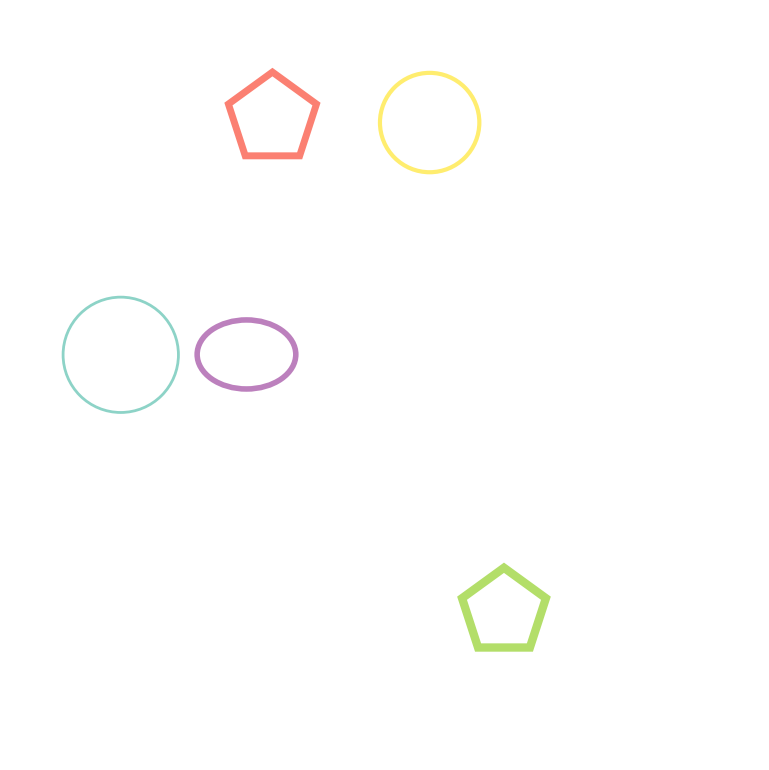[{"shape": "circle", "thickness": 1, "radius": 0.37, "center": [0.157, 0.539]}, {"shape": "pentagon", "thickness": 2.5, "radius": 0.3, "center": [0.354, 0.846]}, {"shape": "pentagon", "thickness": 3, "radius": 0.29, "center": [0.655, 0.205]}, {"shape": "oval", "thickness": 2, "radius": 0.32, "center": [0.32, 0.54]}, {"shape": "circle", "thickness": 1.5, "radius": 0.32, "center": [0.558, 0.841]}]